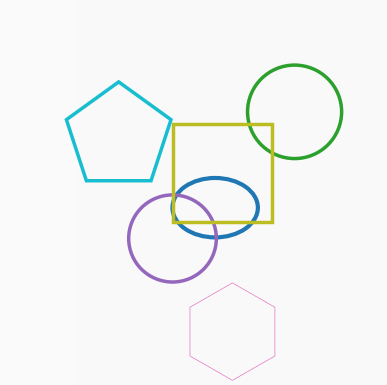[{"shape": "oval", "thickness": 3, "radius": 0.55, "center": [0.555, 0.461]}, {"shape": "circle", "thickness": 2.5, "radius": 0.61, "center": [0.76, 0.71]}, {"shape": "circle", "thickness": 2.5, "radius": 0.57, "center": [0.445, 0.381]}, {"shape": "hexagon", "thickness": 0.5, "radius": 0.63, "center": [0.6, 0.139]}, {"shape": "square", "thickness": 2.5, "radius": 0.64, "center": [0.574, 0.551]}, {"shape": "pentagon", "thickness": 2.5, "radius": 0.71, "center": [0.306, 0.645]}]